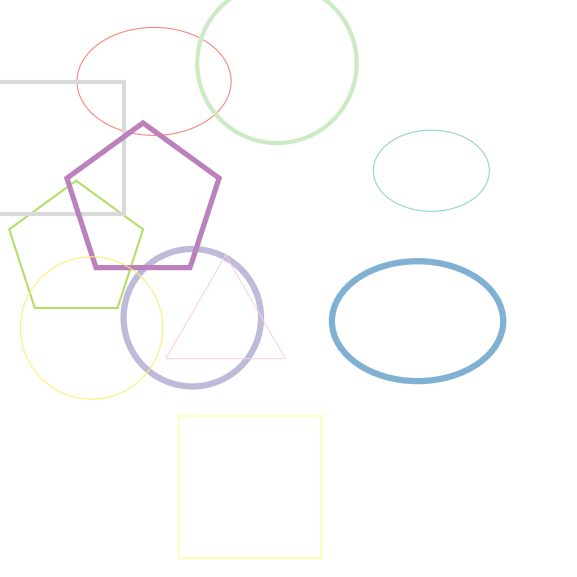[{"shape": "oval", "thickness": 0.5, "radius": 0.5, "center": [0.747, 0.704]}, {"shape": "square", "thickness": 1, "radius": 0.61, "center": [0.433, 0.156]}, {"shape": "circle", "thickness": 3, "radius": 0.6, "center": [0.333, 0.449]}, {"shape": "oval", "thickness": 0.5, "radius": 0.67, "center": [0.267, 0.858]}, {"shape": "oval", "thickness": 3, "radius": 0.74, "center": [0.723, 0.443]}, {"shape": "pentagon", "thickness": 1, "radius": 0.61, "center": [0.132, 0.564]}, {"shape": "triangle", "thickness": 0.5, "radius": 0.6, "center": [0.391, 0.438]}, {"shape": "square", "thickness": 2, "radius": 0.57, "center": [0.1, 0.743]}, {"shape": "pentagon", "thickness": 2.5, "radius": 0.69, "center": [0.248, 0.648]}, {"shape": "circle", "thickness": 2, "radius": 0.69, "center": [0.48, 0.889]}, {"shape": "circle", "thickness": 0.5, "radius": 0.62, "center": [0.159, 0.431]}]